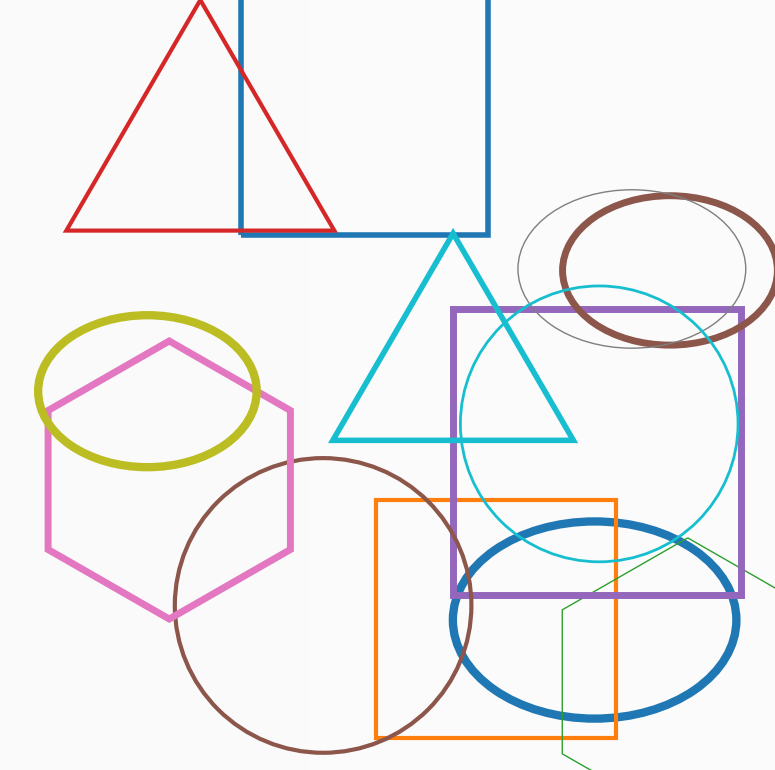[{"shape": "square", "thickness": 2, "radius": 0.8, "center": [0.47, 0.854]}, {"shape": "oval", "thickness": 3, "radius": 0.91, "center": [0.767, 0.195]}, {"shape": "square", "thickness": 1.5, "radius": 0.77, "center": [0.64, 0.196]}, {"shape": "hexagon", "thickness": 0.5, "radius": 0.93, "center": [0.887, 0.114]}, {"shape": "triangle", "thickness": 1.5, "radius": 1.0, "center": [0.258, 0.8]}, {"shape": "square", "thickness": 2.5, "radius": 0.93, "center": [0.77, 0.413]}, {"shape": "circle", "thickness": 1.5, "radius": 0.96, "center": [0.417, 0.214]}, {"shape": "oval", "thickness": 2.5, "radius": 0.69, "center": [0.864, 0.649]}, {"shape": "hexagon", "thickness": 2.5, "radius": 0.9, "center": [0.218, 0.377]}, {"shape": "oval", "thickness": 0.5, "radius": 0.73, "center": [0.815, 0.651]}, {"shape": "oval", "thickness": 3, "radius": 0.7, "center": [0.19, 0.492]}, {"shape": "triangle", "thickness": 2, "radius": 0.9, "center": [0.585, 0.518]}, {"shape": "circle", "thickness": 1, "radius": 0.9, "center": [0.773, 0.45]}]